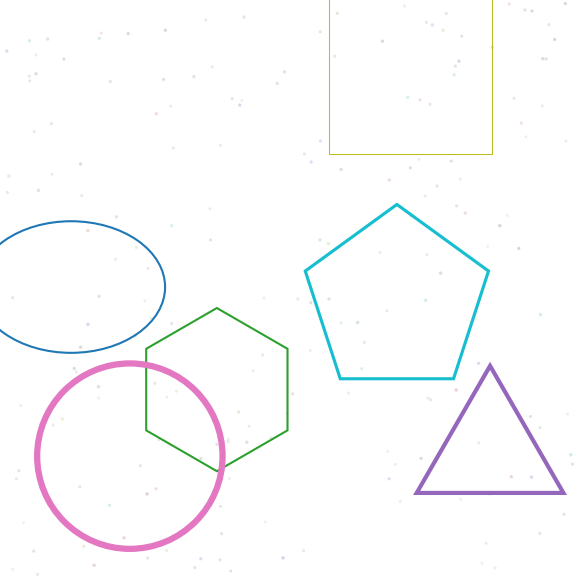[{"shape": "oval", "thickness": 1, "radius": 0.81, "center": [0.123, 0.502]}, {"shape": "hexagon", "thickness": 1, "radius": 0.71, "center": [0.376, 0.325]}, {"shape": "triangle", "thickness": 2, "radius": 0.73, "center": [0.849, 0.219]}, {"shape": "circle", "thickness": 3, "radius": 0.8, "center": [0.225, 0.209]}, {"shape": "square", "thickness": 0.5, "radius": 0.71, "center": [0.711, 0.873]}, {"shape": "pentagon", "thickness": 1.5, "radius": 0.83, "center": [0.687, 0.478]}]